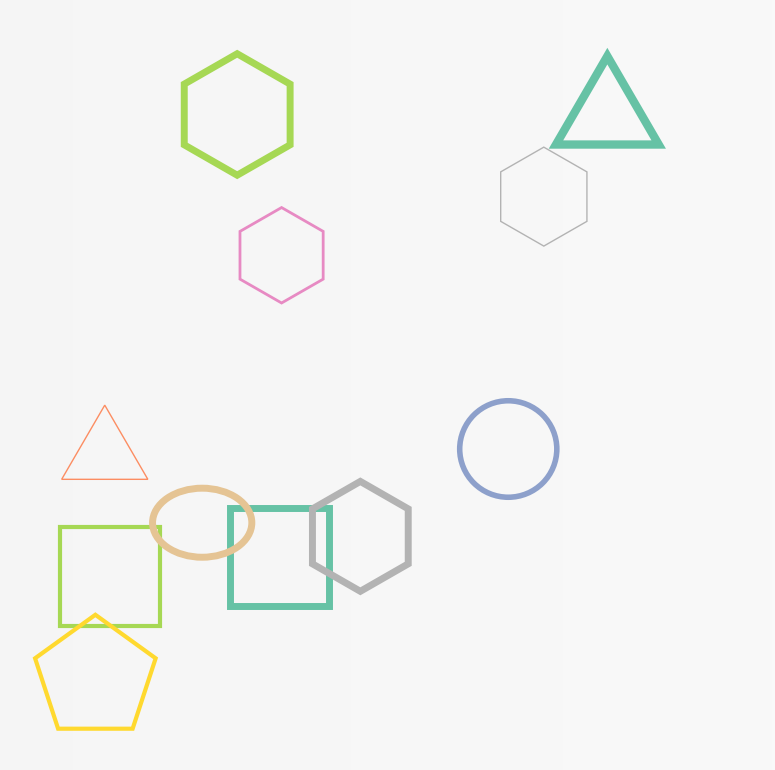[{"shape": "square", "thickness": 2.5, "radius": 0.32, "center": [0.36, 0.277]}, {"shape": "triangle", "thickness": 3, "radius": 0.38, "center": [0.784, 0.851]}, {"shape": "triangle", "thickness": 0.5, "radius": 0.32, "center": [0.135, 0.41]}, {"shape": "circle", "thickness": 2, "radius": 0.31, "center": [0.656, 0.417]}, {"shape": "hexagon", "thickness": 1, "radius": 0.31, "center": [0.363, 0.668]}, {"shape": "square", "thickness": 1.5, "radius": 0.32, "center": [0.142, 0.251]}, {"shape": "hexagon", "thickness": 2.5, "radius": 0.39, "center": [0.306, 0.851]}, {"shape": "pentagon", "thickness": 1.5, "radius": 0.41, "center": [0.123, 0.12]}, {"shape": "oval", "thickness": 2.5, "radius": 0.32, "center": [0.261, 0.321]}, {"shape": "hexagon", "thickness": 0.5, "radius": 0.32, "center": [0.702, 0.745]}, {"shape": "hexagon", "thickness": 2.5, "radius": 0.36, "center": [0.465, 0.303]}]